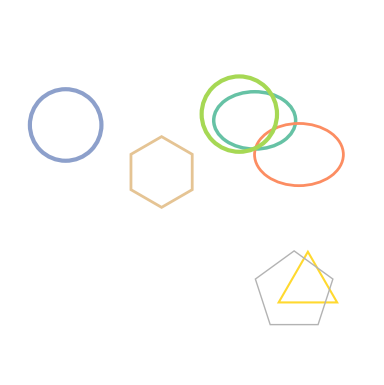[{"shape": "oval", "thickness": 2.5, "radius": 0.53, "center": [0.661, 0.687]}, {"shape": "oval", "thickness": 2, "radius": 0.58, "center": [0.777, 0.599]}, {"shape": "circle", "thickness": 3, "radius": 0.46, "center": [0.171, 0.675]}, {"shape": "circle", "thickness": 3, "radius": 0.49, "center": [0.622, 0.704]}, {"shape": "triangle", "thickness": 1.5, "radius": 0.44, "center": [0.8, 0.258]}, {"shape": "hexagon", "thickness": 2, "radius": 0.46, "center": [0.42, 0.553]}, {"shape": "pentagon", "thickness": 1, "radius": 0.53, "center": [0.764, 0.242]}]